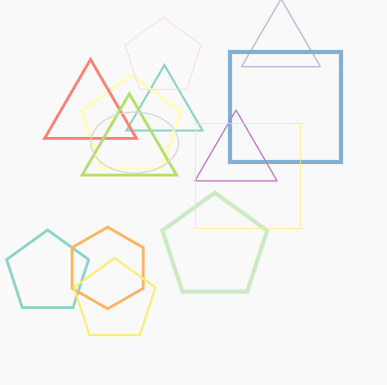[{"shape": "triangle", "thickness": 1.5, "radius": 0.57, "center": [0.424, 0.718]}, {"shape": "pentagon", "thickness": 2, "radius": 0.56, "center": [0.123, 0.291]}, {"shape": "pentagon", "thickness": 2, "radius": 0.67, "center": [0.338, 0.671]}, {"shape": "triangle", "thickness": 1, "radius": 0.59, "center": [0.725, 0.885]}, {"shape": "triangle", "thickness": 2, "radius": 0.68, "center": [0.234, 0.709]}, {"shape": "square", "thickness": 3, "radius": 0.71, "center": [0.737, 0.721]}, {"shape": "hexagon", "thickness": 2, "radius": 0.53, "center": [0.278, 0.304]}, {"shape": "triangle", "thickness": 2, "radius": 0.7, "center": [0.334, 0.616]}, {"shape": "pentagon", "thickness": 0.5, "radius": 0.52, "center": [0.421, 0.851]}, {"shape": "oval", "thickness": 1, "radius": 0.57, "center": [0.347, 0.63]}, {"shape": "triangle", "thickness": 1, "radius": 0.61, "center": [0.609, 0.591]}, {"shape": "pentagon", "thickness": 3, "radius": 0.71, "center": [0.554, 0.357]}, {"shape": "square", "thickness": 0.5, "radius": 0.68, "center": [0.638, 0.544]}, {"shape": "pentagon", "thickness": 1.5, "radius": 0.55, "center": [0.296, 0.219]}]